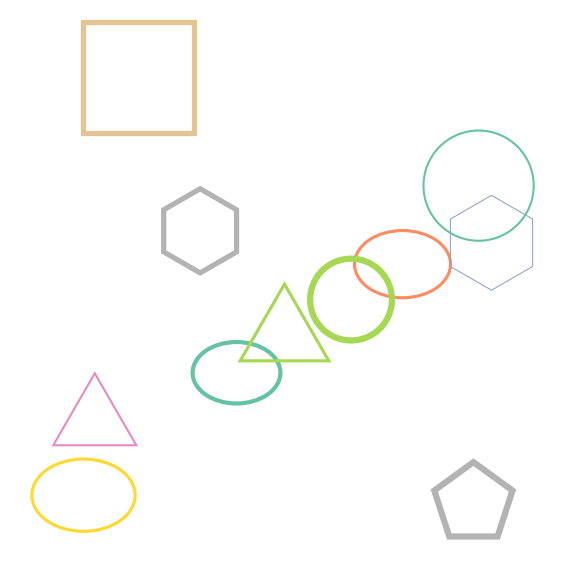[{"shape": "oval", "thickness": 2, "radius": 0.38, "center": [0.41, 0.354]}, {"shape": "circle", "thickness": 1, "radius": 0.48, "center": [0.829, 0.678]}, {"shape": "oval", "thickness": 1.5, "radius": 0.42, "center": [0.697, 0.542]}, {"shape": "hexagon", "thickness": 0.5, "radius": 0.41, "center": [0.851, 0.579]}, {"shape": "triangle", "thickness": 1, "radius": 0.42, "center": [0.164, 0.27]}, {"shape": "circle", "thickness": 3, "radius": 0.35, "center": [0.608, 0.48]}, {"shape": "triangle", "thickness": 1.5, "radius": 0.44, "center": [0.493, 0.419]}, {"shape": "oval", "thickness": 1.5, "radius": 0.45, "center": [0.145, 0.142]}, {"shape": "square", "thickness": 2.5, "radius": 0.48, "center": [0.239, 0.866]}, {"shape": "hexagon", "thickness": 2.5, "radius": 0.36, "center": [0.347, 0.599]}, {"shape": "pentagon", "thickness": 3, "radius": 0.36, "center": [0.82, 0.128]}]